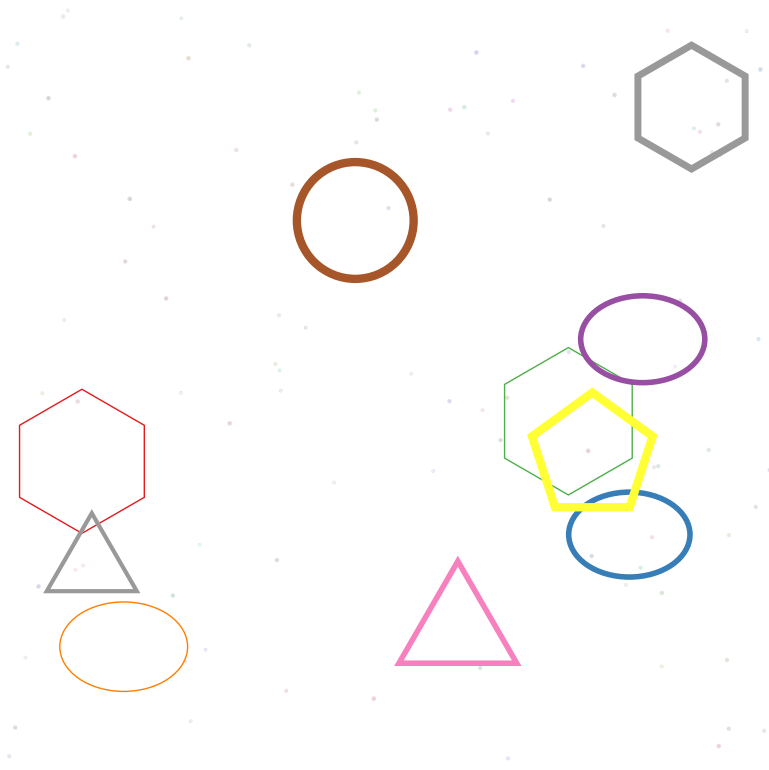[{"shape": "hexagon", "thickness": 0.5, "radius": 0.47, "center": [0.106, 0.401]}, {"shape": "oval", "thickness": 2, "radius": 0.39, "center": [0.817, 0.306]}, {"shape": "hexagon", "thickness": 0.5, "radius": 0.48, "center": [0.738, 0.453]}, {"shape": "oval", "thickness": 2, "radius": 0.4, "center": [0.835, 0.559]}, {"shape": "oval", "thickness": 0.5, "radius": 0.41, "center": [0.161, 0.16]}, {"shape": "pentagon", "thickness": 3, "radius": 0.41, "center": [0.769, 0.408]}, {"shape": "circle", "thickness": 3, "radius": 0.38, "center": [0.461, 0.714]}, {"shape": "triangle", "thickness": 2, "radius": 0.44, "center": [0.595, 0.183]}, {"shape": "triangle", "thickness": 1.5, "radius": 0.34, "center": [0.119, 0.266]}, {"shape": "hexagon", "thickness": 2.5, "radius": 0.4, "center": [0.898, 0.861]}]